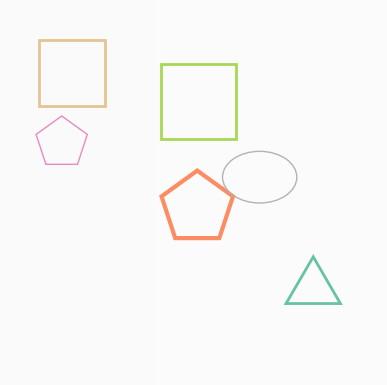[{"shape": "triangle", "thickness": 2, "radius": 0.4, "center": [0.808, 0.252]}, {"shape": "pentagon", "thickness": 3, "radius": 0.48, "center": [0.509, 0.46]}, {"shape": "pentagon", "thickness": 1, "radius": 0.35, "center": [0.159, 0.629]}, {"shape": "square", "thickness": 2, "radius": 0.49, "center": [0.513, 0.737]}, {"shape": "square", "thickness": 2, "radius": 0.43, "center": [0.186, 0.81]}, {"shape": "oval", "thickness": 1, "radius": 0.48, "center": [0.67, 0.54]}]